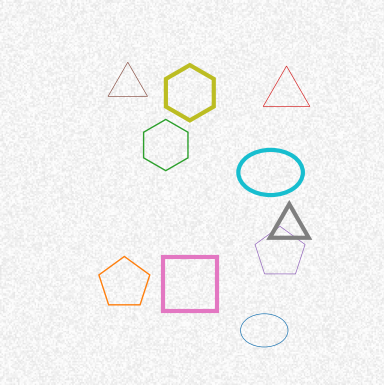[{"shape": "oval", "thickness": 0.5, "radius": 0.31, "center": [0.686, 0.142]}, {"shape": "pentagon", "thickness": 1, "radius": 0.35, "center": [0.323, 0.264]}, {"shape": "hexagon", "thickness": 1, "radius": 0.33, "center": [0.431, 0.623]}, {"shape": "triangle", "thickness": 0.5, "radius": 0.35, "center": [0.744, 0.758]}, {"shape": "pentagon", "thickness": 0.5, "radius": 0.34, "center": [0.727, 0.344]}, {"shape": "triangle", "thickness": 0.5, "radius": 0.3, "center": [0.332, 0.779]}, {"shape": "square", "thickness": 3, "radius": 0.35, "center": [0.494, 0.261]}, {"shape": "triangle", "thickness": 3, "radius": 0.29, "center": [0.751, 0.412]}, {"shape": "hexagon", "thickness": 3, "radius": 0.36, "center": [0.493, 0.759]}, {"shape": "oval", "thickness": 3, "radius": 0.42, "center": [0.703, 0.552]}]